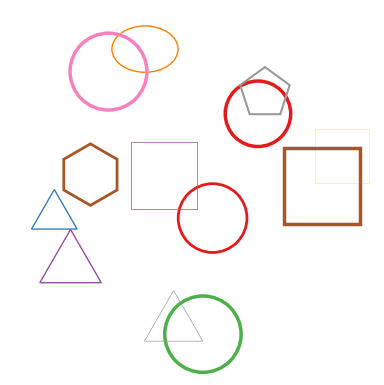[{"shape": "circle", "thickness": 2, "radius": 0.45, "center": [0.552, 0.434]}, {"shape": "circle", "thickness": 2.5, "radius": 0.43, "center": [0.67, 0.704]}, {"shape": "triangle", "thickness": 1, "radius": 0.34, "center": [0.141, 0.439]}, {"shape": "circle", "thickness": 2.5, "radius": 0.5, "center": [0.527, 0.132]}, {"shape": "square", "thickness": 0.5, "radius": 0.43, "center": [0.426, 0.544]}, {"shape": "triangle", "thickness": 1, "radius": 0.46, "center": [0.183, 0.312]}, {"shape": "oval", "thickness": 1, "radius": 0.43, "center": [0.377, 0.872]}, {"shape": "square", "thickness": 0.5, "radius": 0.35, "center": [0.888, 0.596]}, {"shape": "square", "thickness": 2.5, "radius": 0.5, "center": [0.836, 0.516]}, {"shape": "hexagon", "thickness": 2, "radius": 0.4, "center": [0.235, 0.546]}, {"shape": "circle", "thickness": 2.5, "radius": 0.5, "center": [0.282, 0.814]}, {"shape": "pentagon", "thickness": 1.5, "radius": 0.34, "center": [0.688, 0.758]}, {"shape": "triangle", "thickness": 0.5, "radius": 0.44, "center": [0.451, 0.158]}]